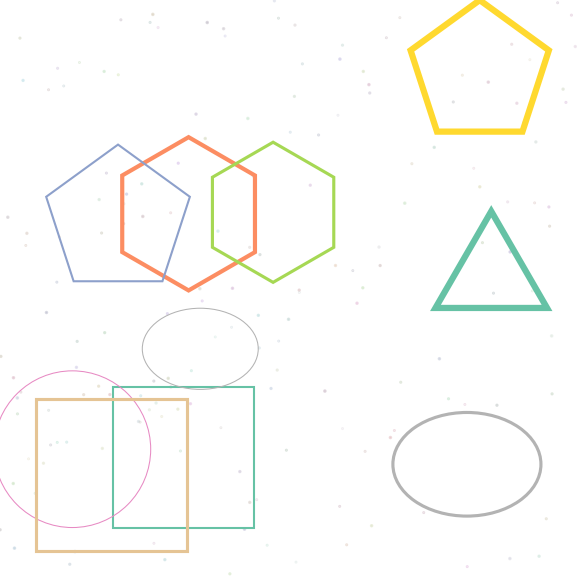[{"shape": "triangle", "thickness": 3, "radius": 0.56, "center": [0.851, 0.522]}, {"shape": "square", "thickness": 1, "radius": 0.61, "center": [0.318, 0.207]}, {"shape": "hexagon", "thickness": 2, "radius": 0.66, "center": [0.327, 0.629]}, {"shape": "pentagon", "thickness": 1, "radius": 0.65, "center": [0.204, 0.618]}, {"shape": "circle", "thickness": 0.5, "radius": 0.68, "center": [0.125, 0.221]}, {"shape": "hexagon", "thickness": 1.5, "radius": 0.61, "center": [0.473, 0.632]}, {"shape": "pentagon", "thickness": 3, "radius": 0.63, "center": [0.831, 0.873]}, {"shape": "square", "thickness": 1.5, "radius": 0.66, "center": [0.193, 0.176]}, {"shape": "oval", "thickness": 1.5, "radius": 0.64, "center": [0.809, 0.195]}, {"shape": "oval", "thickness": 0.5, "radius": 0.5, "center": [0.347, 0.395]}]